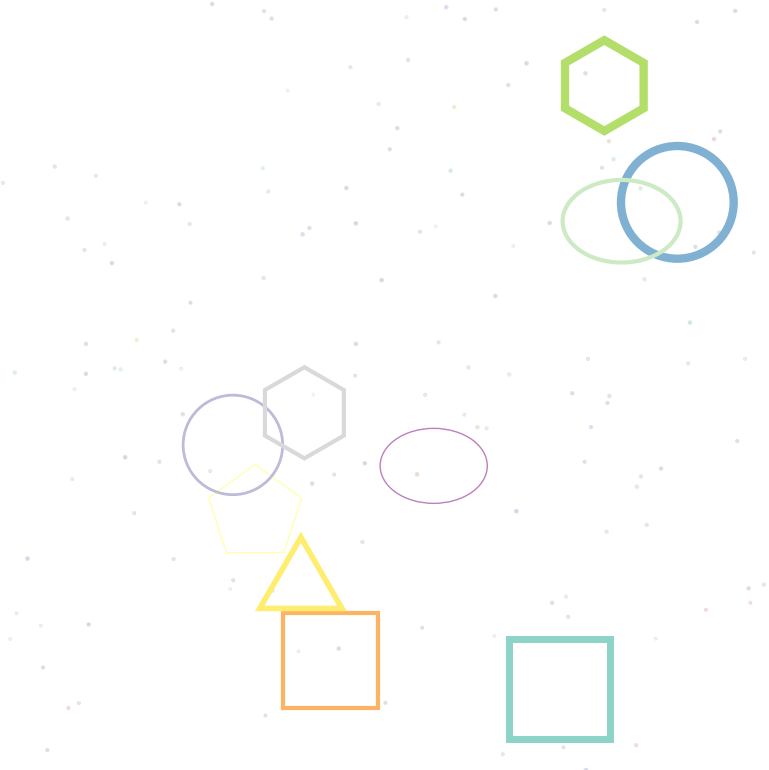[{"shape": "square", "thickness": 2.5, "radius": 0.33, "center": [0.727, 0.105]}, {"shape": "pentagon", "thickness": 0.5, "radius": 0.32, "center": [0.331, 0.334]}, {"shape": "circle", "thickness": 1, "radius": 0.32, "center": [0.302, 0.422]}, {"shape": "circle", "thickness": 3, "radius": 0.37, "center": [0.88, 0.737]}, {"shape": "square", "thickness": 1.5, "radius": 0.31, "center": [0.429, 0.142]}, {"shape": "hexagon", "thickness": 3, "radius": 0.29, "center": [0.785, 0.889]}, {"shape": "hexagon", "thickness": 1.5, "radius": 0.3, "center": [0.395, 0.464]}, {"shape": "oval", "thickness": 0.5, "radius": 0.35, "center": [0.563, 0.395]}, {"shape": "oval", "thickness": 1.5, "radius": 0.38, "center": [0.807, 0.713]}, {"shape": "triangle", "thickness": 2, "radius": 0.31, "center": [0.391, 0.241]}]